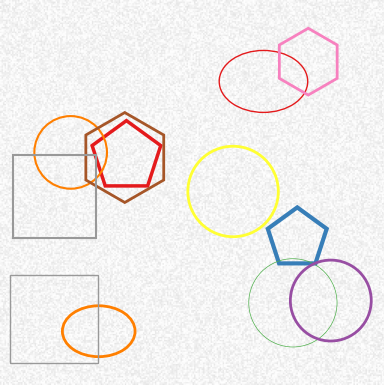[{"shape": "oval", "thickness": 1, "radius": 0.57, "center": [0.684, 0.789]}, {"shape": "pentagon", "thickness": 2.5, "radius": 0.47, "center": [0.328, 0.593]}, {"shape": "pentagon", "thickness": 3, "radius": 0.4, "center": [0.772, 0.381]}, {"shape": "circle", "thickness": 0.5, "radius": 0.57, "center": [0.761, 0.213]}, {"shape": "circle", "thickness": 2, "radius": 0.53, "center": [0.859, 0.219]}, {"shape": "circle", "thickness": 1.5, "radius": 0.47, "center": [0.184, 0.604]}, {"shape": "oval", "thickness": 2, "radius": 0.47, "center": [0.256, 0.14]}, {"shape": "circle", "thickness": 2, "radius": 0.59, "center": [0.605, 0.503]}, {"shape": "hexagon", "thickness": 2, "radius": 0.58, "center": [0.324, 0.591]}, {"shape": "hexagon", "thickness": 2, "radius": 0.43, "center": [0.801, 0.84]}, {"shape": "square", "thickness": 1.5, "radius": 0.54, "center": [0.142, 0.49]}, {"shape": "square", "thickness": 1, "radius": 0.57, "center": [0.14, 0.173]}]